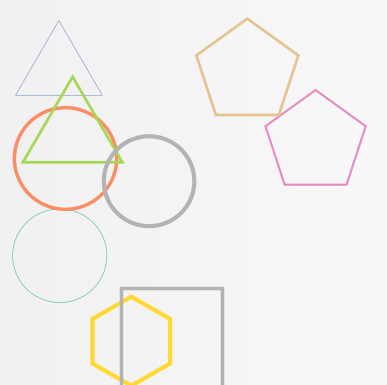[{"shape": "circle", "thickness": 0.5, "radius": 0.61, "center": [0.154, 0.336]}, {"shape": "circle", "thickness": 2.5, "radius": 0.66, "center": [0.169, 0.588]}, {"shape": "triangle", "thickness": 0.5, "radius": 0.65, "center": [0.152, 0.817]}, {"shape": "pentagon", "thickness": 1.5, "radius": 0.68, "center": [0.814, 0.63]}, {"shape": "triangle", "thickness": 2, "radius": 0.74, "center": [0.187, 0.653]}, {"shape": "hexagon", "thickness": 3, "radius": 0.58, "center": [0.339, 0.114]}, {"shape": "pentagon", "thickness": 2, "radius": 0.69, "center": [0.638, 0.813]}, {"shape": "square", "thickness": 2.5, "radius": 0.65, "center": [0.443, 0.121]}, {"shape": "circle", "thickness": 3, "radius": 0.58, "center": [0.385, 0.529]}]